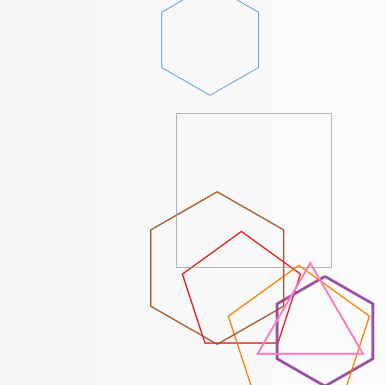[{"shape": "pentagon", "thickness": 1, "radius": 0.8, "center": [0.623, 0.239]}, {"shape": "hexagon", "thickness": 0.5, "radius": 0.72, "center": [0.542, 0.896]}, {"shape": "hexagon", "thickness": 2, "radius": 0.71, "center": [0.839, 0.139]}, {"shape": "pentagon", "thickness": 1, "radius": 0.96, "center": [0.771, 0.119]}, {"shape": "hexagon", "thickness": 1, "radius": 0.99, "center": [0.561, 0.304]}, {"shape": "triangle", "thickness": 1.5, "radius": 0.79, "center": [0.801, 0.16]}, {"shape": "square", "thickness": 0.5, "radius": 1.0, "center": [0.655, 0.507]}]